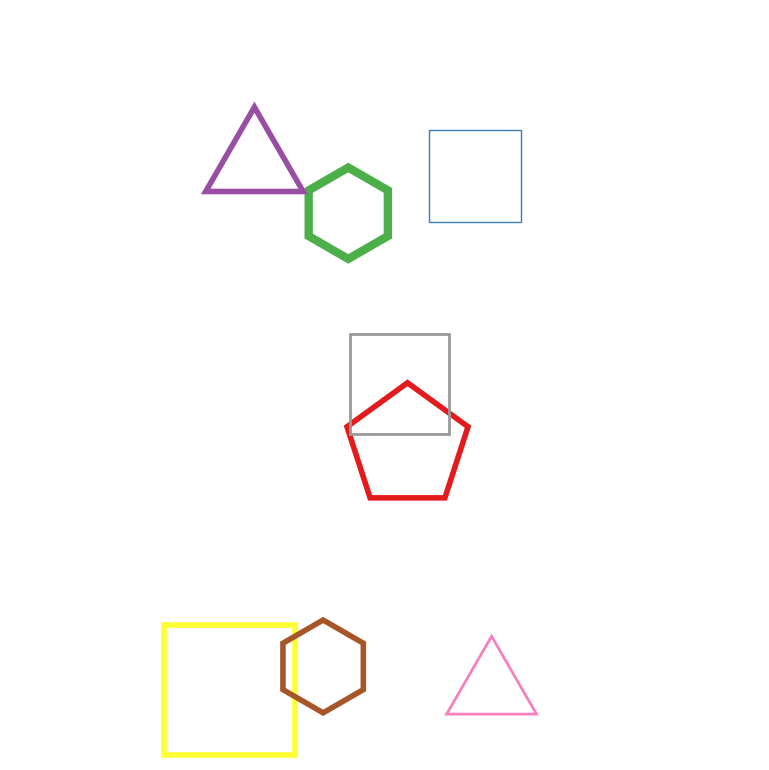[{"shape": "pentagon", "thickness": 2, "radius": 0.41, "center": [0.529, 0.42]}, {"shape": "square", "thickness": 0.5, "radius": 0.3, "center": [0.617, 0.772]}, {"shape": "hexagon", "thickness": 3, "radius": 0.3, "center": [0.452, 0.723]}, {"shape": "triangle", "thickness": 2, "radius": 0.37, "center": [0.33, 0.788]}, {"shape": "square", "thickness": 2, "radius": 0.43, "center": [0.298, 0.104]}, {"shape": "hexagon", "thickness": 2, "radius": 0.3, "center": [0.42, 0.135]}, {"shape": "triangle", "thickness": 1, "radius": 0.34, "center": [0.638, 0.106]}, {"shape": "square", "thickness": 1, "radius": 0.32, "center": [0.519, 0.501]}]